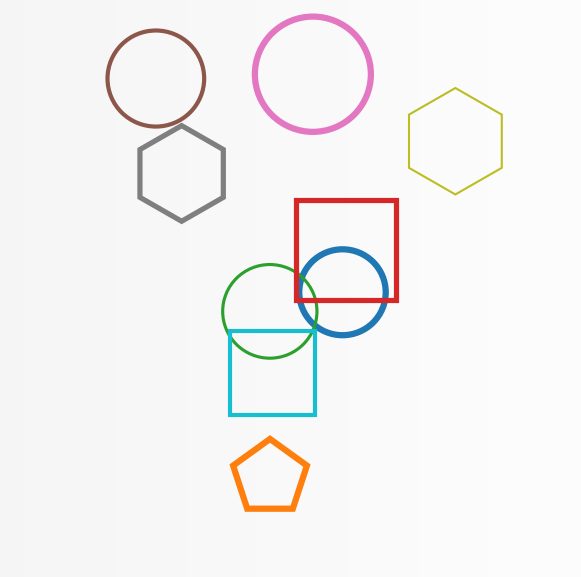[{"shape": "circle", "thickness": 3, "radius": 0.37, "center": [0.589, 0.493]}, {"shape": "pentagon", "thickness": 3, "radius": 0.33, "center": [0.465, 0.172]}, {"shape": "circle", "thickness": 1.5, "radius": 0.41, "center": [0.464, 0.46]}, {"shape": "square", "thickness": 2.5, "radius": 0.43, "center": [0.596, 0.567]}, {"shape": "circle", "thickness": 2, "radius": 0.42, "center": [0.268, 0.863]}, {"shape": "circle", "thickness": 3, "radius": 0.5, "center": [0.538, 0.871]}, {"shape": "hexagon", "thickness": 2.5, "radius": 0.41, "center": [0.312, 0.699]}, {"shape": "hexagon", "thickness": 1, "radius": 0.46, "center": [0.783, 0.755]}, {"shape": "square", "thickness": 2, "radius": 0.36, "center": [0.469, 0.354]}]